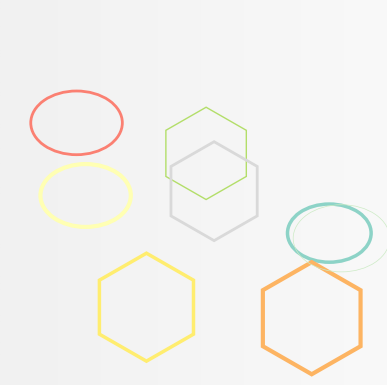[{"shape": "oval", "thickness": 2.5, "radius": 0.54, "center": [0.85, 0.394]}, {"shape": "oval", "thickness": 3, "radius": 0.58, "center": [0.221, 0.492]}, {"shape": "oval", "thickness": 2, "radius": 0.59, "center": [0.198, 0.681]}, {"shape": "hexagon", "thickness": 3, "radius": 0.73, "center": [0.804, 0.174]}, {"shape": "hexagon", "thickness": 1, "radius": 0.6, "center": [0.532, 0.602]}, {"shape": "hexagon", "thickness": 2, "radius": 0.64, "center": [0.553, 0.503]}, {"shape": "oval", "thickness": 0.5, "radius": 0.62, "center": [0.881, 0.381]}, {"shape": "hexagon", "thickness": 2.5, "radius": 0.7, "center": [0.378, 0.202]}]